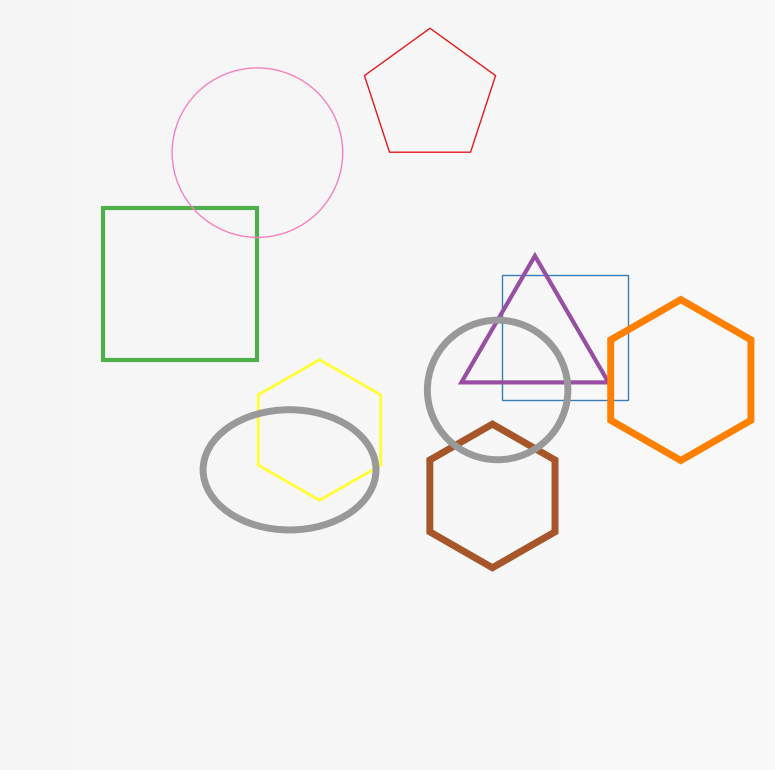[{"shape": "pentagon", "thickness": 0.5, "radius": 0.44, "center": [0.555, 0.874]}, {"shape": "square", "thickness": 0.5, "radius": 0.41, "center": [0.729, 0.561]}, {"shape": "square", "thickness": 1.5, "radius": 0.49, "center": [0.232, 0.632]}, {"shape": "triangle", "thickness": 1.5, "radius": 0.55, "center": [0.69, 0.558]}, {"shape": "hexagon", "thickness": 2.5, "radius": 0.52, "center": [0.878, 0.506]}, {"shape": "hexagon", "thickness": 1, "radius": 0.46, "center": [0.412, 0.442]}, {"shape": "hexagon", "thickness": 2.5, "radius": 0.47, "center": [0.635, 0.356]}, {"shape": "circle", "thickness": 0.5, "radius": 0.55, "center": [0.332, 0.802]}, {"shape": "oval", "thickness": 2.5, "radius": 0.56, "center": [0.374, 0.39]}, {"shape": "circle", "thickness": 2.5, "radius": 0.45, "center": [0.642, 0.494]}]